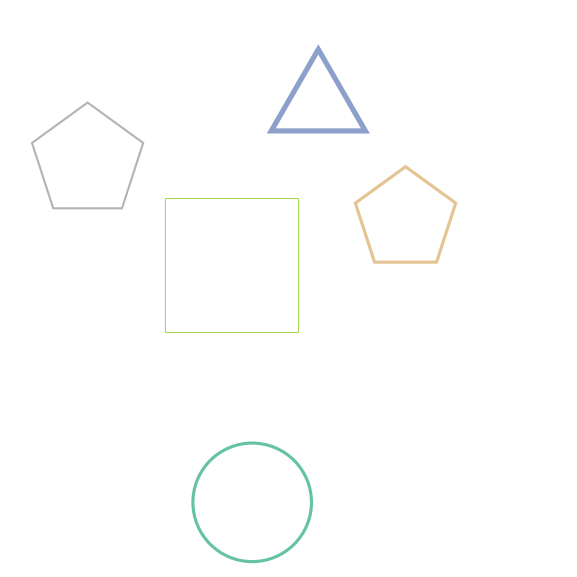[{"shape": "circle", "thickness": 1.5, "radius": 0.51, "center": [0.437, 0.129]}, {"shape": "triangle", "thickness": 2.5, "radius": 0.47, "center": [0.551, 0.819]}, {"shape": "square", "thickness": 0.5, "radius": 0.58, "center": [0.401, 0.541]}, {"shape": "pentagon", "thickness": 1.5, "radius": 0.46, "center": [0.702, 0.619]}, {"shape": "pentagon", "thickness": 1, "radius": 0.51, "center": [0.152, 0.72]}]